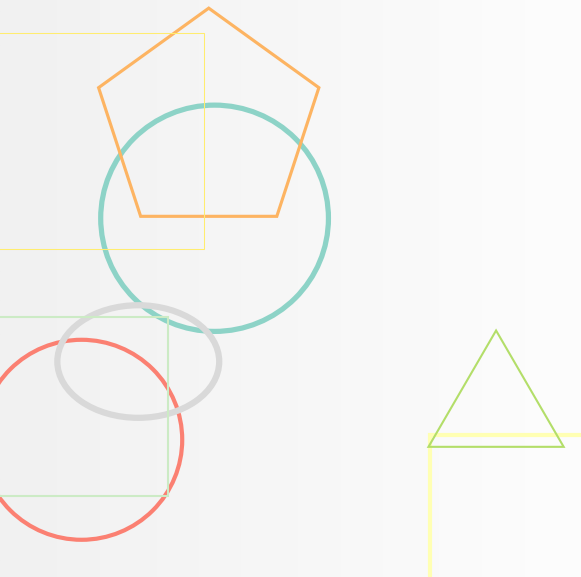[{"shape": "circle", "thickness": 2.5, "radius": 0.98, "center": [0.369, 0.621]}, {"shape": "square", "thickness": 2, "radius": 0.72, "center": [0.883, 0.102]}, {"shape": "circle", "thickness": 2, "radius": 0.87, "center": [0.14, 0.238]}, {"shape": "pentagon", "thickness": 1.5, "radius": 1.0, "center": [0.359, 0.786]}, {"shape": "triangle", "thickness": 1, "radius": 0.67, "center": [0.853, 0.293]}, {"shape": "oval", "thickness": 3, "radius": 0.7, "center": [0.238, 0.373]}, {"shape": "square", "thickness": 1, "radius": 0.78, "center": [0.133, 0.295]}, {"shape": "square", "thickness": 0.5, "radius": 0.93, "center": [0.165, 0.755]}]